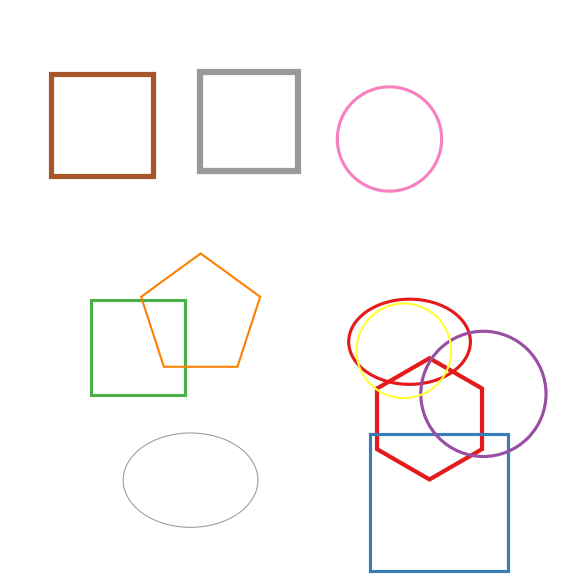[{"shape": "oval", "thickness": 1.5, "radius": 0.53, "center": [0.709, 0.407]}, {"shape": "hexagon", "thickness": 2, "radius": 0.52, "center": [0.744, 0.274]}, {"shape": "square", "thickness": 1.5, "radius": 0.6, "center": [0.76, 0.129]}, {"shape": "square", "thickness": 1.5, "radius": 0.41, "center": [0.239, 0.397]}, {"shape": "circle", "thickness": 1.5, "radius": 0.54, "center": [0.837, 0.317]}, {"shape": "pentagon", "thickness": 1, "radius": 0.54, "center": [0.347, 0.452]}, {"shape": "circle", "thickness": 1, "radius": 0.41, "center": [0.699, 0.392]}, {"shape": "square", "thickness": 2.5, "radius": 0.44, "center": [0.177, 0.782]}, {"shape": "circle", "thickness": 1.5, "radius": 0.45, "center": [0.674, 0.758]}, {"shape": "oval", "thickness": 0.5, "radius": 0.58, "center": [0.33, 0.168]}, {"shape": "square", "thickness": 3, "radius": 0.43, "center": [0.431, 0.789]}]